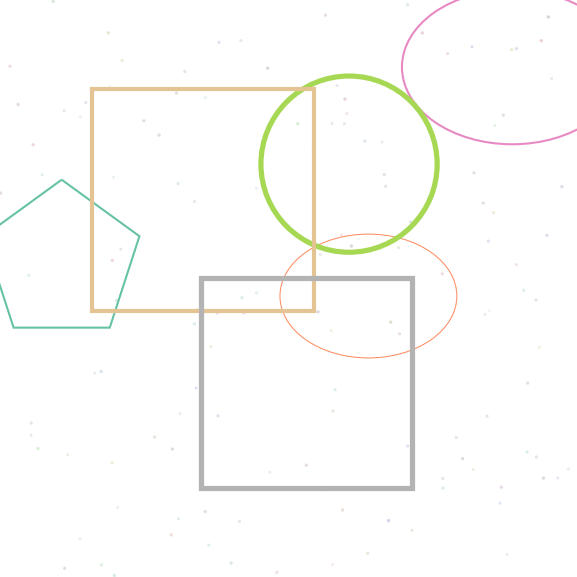[{"shape": "pentagon", "thickness": 1, "radius": 0.71, "center": [0.107, 0.546]}, {"shape": "oval", "thickness": 0.5, "radius": 0.77, "center": [0.638, 0.487]}, {"shape": "oval", "thickness": 1, "radius": 0.95, "center": [0.887, 0.883]}, {"shape": "circle", "thickness": 2.5, "radius": 0.76, "center": [0.604, 0.715]}, {"shape": "square", "thickness": 2, "radius": 0.96, "center": [0.352, 0.653]}, {"shape": "square", "thickness": 2.5, "radius": 0.91, "center": [0.531, 0.336]}]